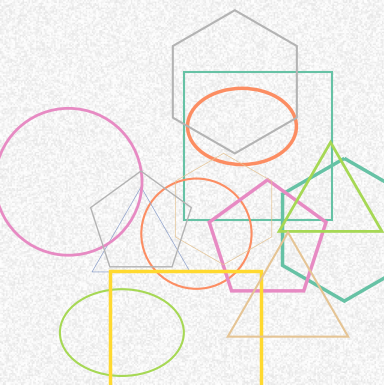[{"shape": "square", "thickness": 1.5, "radius": 0.96, "center": [0.669, 0.621]}, {"shape": "hexagon", "thickness": 2.5, "radius": 0.93, "center": [0.894, 0.403]}, {"shape": "circle", "thickness": 1.5, "radius": 0.72, "center": [0.51, 0.393]}, {"shape": "oval", "thickness": 2.5, "radius": 0.71, "center": [0.628, 0.672]}, {"shape": "triangle", "thickness": 0.5, "radius": 0.74, "center": [0.366, 0.367]}, {"shape": "circle", "thickness": 2, "radius": 0.95, "center": [0.178, 0.528]}, {"shape": "pentagon", "thickness": 2.5, "radius": 0.8, "center": [0.695, 0.374]}, {"shape": "oval", "thickness": 1.5, "radius": 0.8, "center": [0.317, 0.136]}, {"shape": "triangle", "thickness": 2, "radius": 0.77, "center": [0.859, 0.476]}, {"shape": "square", "thickness": 2.5, "radius": 0.98, "center": [0.481, 0.1]}, {"shape": "hexagon", "thickness": 0.5, "radius": 0.72, "center": [0.581, 0.457]}, {"shape": "triangle", "thickness": 1.5, "radius": 0.9, "center": [0.748, 0.216]}, {"shape": "hexagon", "thickness": 1.5, "radius": 0.93, "center": [0.61, 0.787]}, {"shape": "pentagon", "thickness": 1, "radius": 0.69, "center": [0.366, 0.418]}]